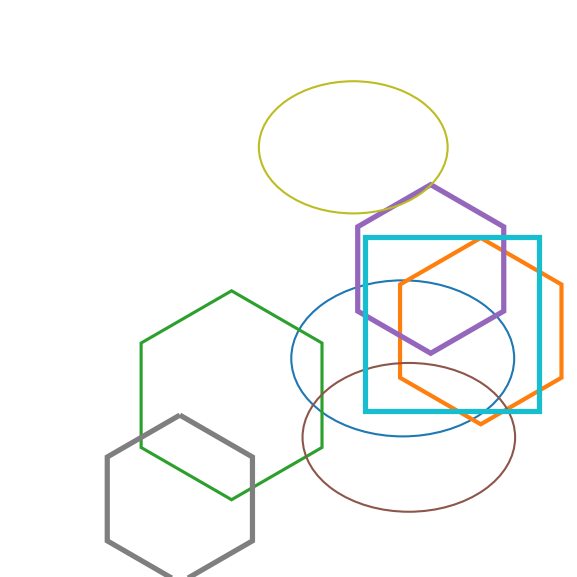[{"shape": "oval", "thickness": 1, "radius": 0.96, "center": [0.697, 0.379]}, {"shape": "hexagon", "thickness": 2, "radius": 0.81, "center": [0.832, 0.426]}, {"shape": "hexagon", "thickness": 1.5, "radius": 0.9, "center": [0.401, 0.315]}, {"shape": "hexagon", "thickness": 2.5, "radius": 0.73, "center": [0.746, 0.533]}, {"shape": "oval", "thickness": 1, "radius": 0.92, "center": [0.708, 0.242]}, {"shape": "hexagon", "thickness": 2.5, "radius": 0.73, "center": [0.311, 0.135]}, {"shape": "oval", "thickness": 1, "radius": 0.82, "center": [0.612, 0.744]}, {"shape": "square", "thickness": 2.5, "radius": 0.75, "center": [0.783, 0.439]}]